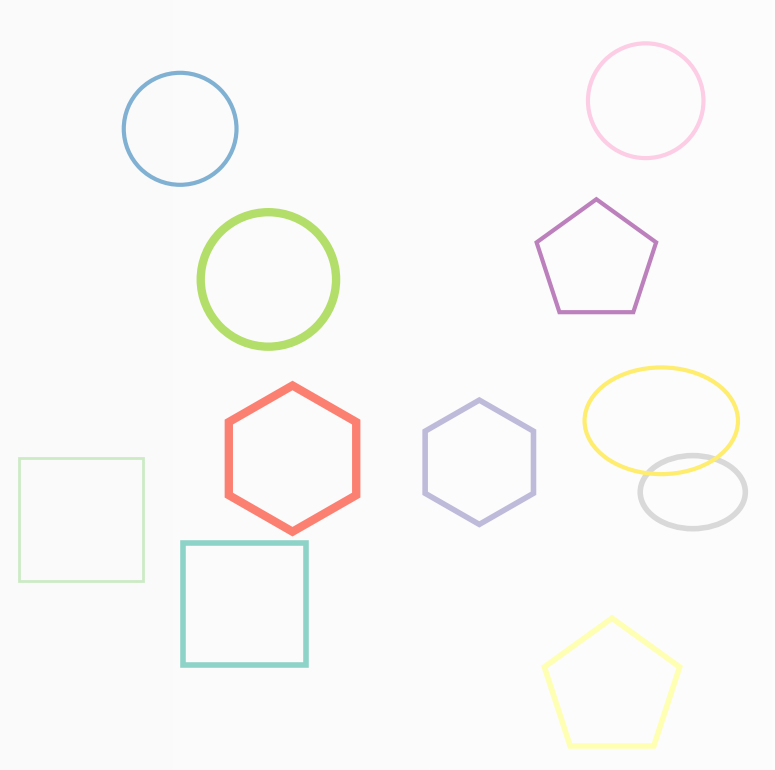[{"shape": "square", "thickness": 2, "radius": 0.4, "center": [0.315, 0.216]}, {"shape": "pentagon", "thickness": 2, "radius": 0.46, "center": [0.79, 0.105]}, {"shape": "hexagon", "thickness": 2, "radius": 0.4, "center": [0.618, 0.4]}, {"shape": "hexagon", "thickness": 3, "radius": 0.47, "center": [0.377, 0.404]}, {"shape": "circle", "thickness": 1.5, "radius": 0.36, "center": [0.232, 0.833]}, {"shape": "circle", "thickness": 3, "radius": 0.44, "center": [0.346, 0.637]}, {"shape": "circle", "thickness": 1.5, "radius": 0.37, "center": [0.833, 0.869]}, {"shape": "oval", "thickness": 2, "radius": 0.34, "center": [0.894, 0.361]}, {"shape": "pentagon", "thickness": 1.5, "radius": 0.41, "center": [0.77, 0.66]}, {"shape": "square", "thickness": 1, "radius": 0.4, "center": [0.104, 0.325]}, {"shape": "oval", "thickness": 1.5, "radius": 0.49, "center": [0.853, 0.454]}]